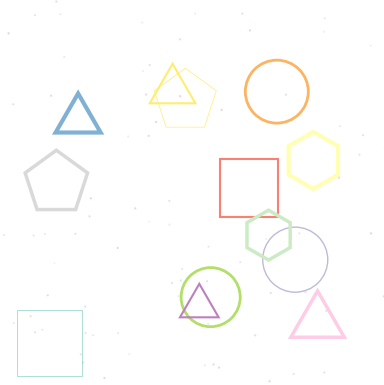[{"shape": "square", "thickness": 0.5, "radius": 0.43, "center": [0.129, 0.109]}, {"shape": "hexagon", "thickness": 3, "radius": 0.37, "center": [0.814, 0.583]}, {"shape": "circle", "thickness": 1, "radius": 0.42, "center": [0.767, 0.325]}, {"shape": "square", "thickness": 1.5, "radius": 0.38, "center": [0.648, 0.511]}, {"shape": "triangle", "thickness": 3, "radius": 0.34, "center": [0.203, 0.69]}, {"shape": "circle", "thickness": 2, "radius": 0.41, "center": [0.719, 0.762]}, {"shape": "circle", "thickness": 2, "radius": 0.38, "center": [0.547, 0.228]}, {"shape": "triangle", "thickness": 2.5, "radius": 0.4, "center": [0.825, 0.164]}, {"shape": "pentagon", "thickness": 2.5, "radius": 0.43, "center": [0.146, 0.525]}, {"shape": "triangle", "thickness": 1.5, "radius": 0.29, "center": [0.518, 0.205]}, {"shape": "hexagon", "thickness": 2.5, "radius": 0.32, "center": [0.698, 0.389]}, {"shape": "triangle", "thickness": 1.5, "radius": 0.34, "center": [0.448, 0.766]}, {"shape": "pentagon", "thickness": 0.5, "radius": 0.42, "center": [0.481, 0.738]}]